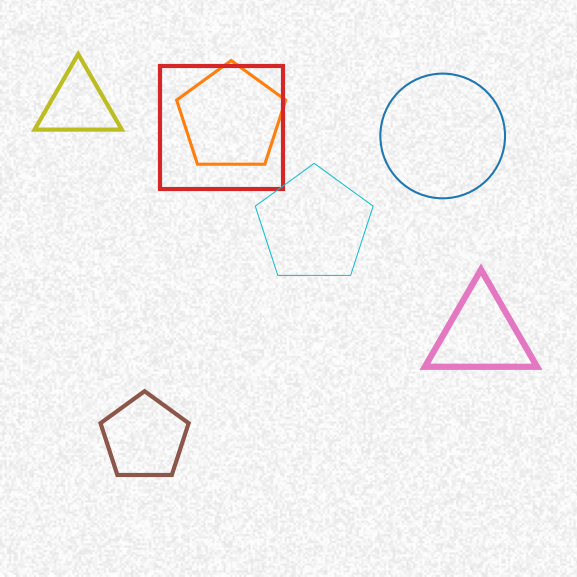[{"shape": "circle", "thickness": 1, "radius": 0.54, "center": [0.767, 0.764]}, {"shape": "pentagon", "thickness": 1.5, "radius": 0.5, "center": [0.4, 0.795]}, {"shape": "square", "thickness": 2, "radius": 0.54, "center": [0.384, 0.778]}, {"shape": "pentagon", "thickness": 2, "radius": 0.4, "center": [0.25, 0.242]}, {"shape": "triangle", "thickness": 3, "radius": 0.56, "center": [0.833, 0.42]}, {"shape": "triangle", "thickness": 2, "radius": 0.44, "center": [0.135, 0.818]}, {"shape": "pentagon", "thickness": 0.5, "radius": 0.54, "center": [0.544, 0.609]}]